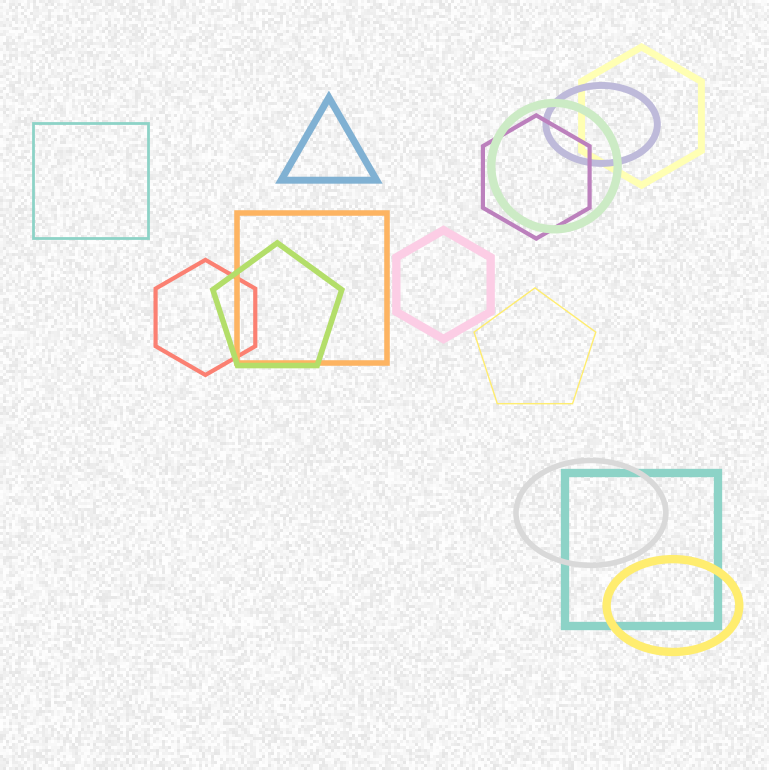[{"shape": "square", "thickness": 1, "radius": 0.37, "center": [0.117, 0.766]}, {"shape": "square", "thickness": 3, "radius": 0.5, "center": [0.833, 0.287]}, {"shape": "hexagon", "thickness": 2.5, "radius": 0.45, "center": [0.833, 0.849]}, {"shape": "oval", "thickness": 2.5, "radius": 0.36, "center": [0.781, 0.838]}, {"shape": "hexagon", "thickness": 1.5, "radius": 0.37, "center": [0.267, 0.588]}, {"shape": "triangle", "thickness": 2.5, "radius": 0.36, "center": [0.427, 0.802]}, {"shape": "square", "thickness": 2, "radius": 0.49, "center": [0.405, 0.626]}, {"shape": "pentagon", "thickness": 2, "radius": 0.44, "center": [0.36, 0.596]}, {"shape": "hexagon", "thickness": 3, "radius": 0.35, "center": [0.576, 0.63]}, {"shape": "oval", "thickness": 2, "radius": 0.49, "center": [0.767, 0.334]}, {"shape": "hexagon", "thickness": 1.5, "radius": 0.4, "center": [0.696, 0.77]}, {"shape": "circle", "thickness": 3, "radius": 0.41, "center": [0.72, 0.784]}, {"shape": "oval", "thickness": 3, "radius": 0.43, "center": [0.874, 0.214]}, {"shape": "pentagon", "thickness": 0.5, "radius": 0.42, "center": [0.695, 0.543]}]